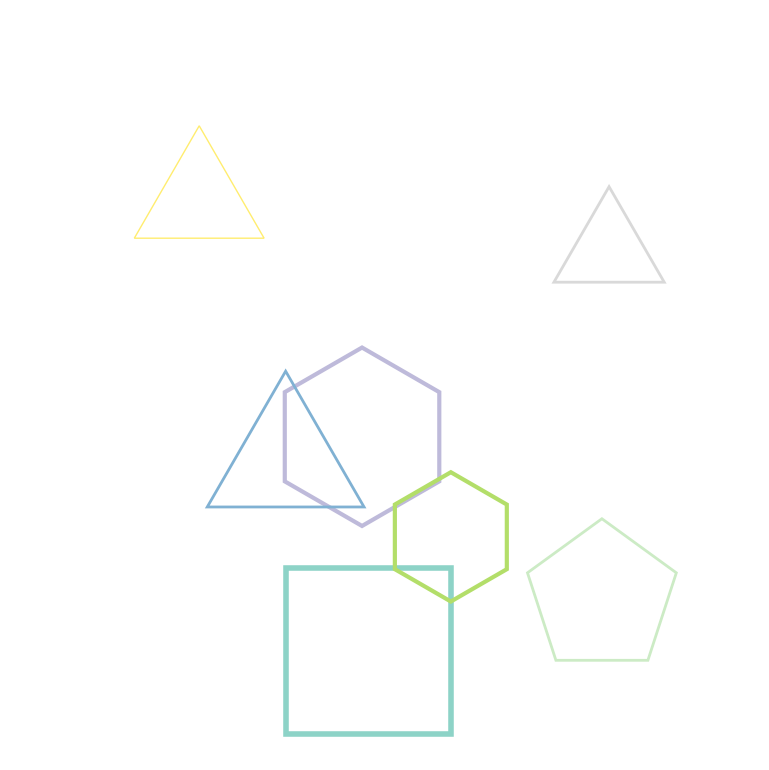[{"shape": "square", "thickness": 2, "radius": 0.54, "center": [0.478, 0.155]}, {"shape": "hexagon", "thickness": 1.5, "radius": 0.58, "center": [0.47, 0.433]}, {"shape": "triangle", "thickness": 1, "radius": 0.59, "center": [0.371, 0.4]}, {"shape": "hexagon", "thickness": 1.5, "radius": 0.42, "center": [0.586, 0.303]}, {"shape": "triangle", "thickness": 1, "radius": 0.41, "center": [0.791, 0.675]}, {"shape": "pentagon", "thickness": 1, "radius": 0.51, "center": [0.782, 0.225]}, {"shape": "triangle", "thickness": 0.5, "radius": 0.49, "center": [0.259, 0.739]}]